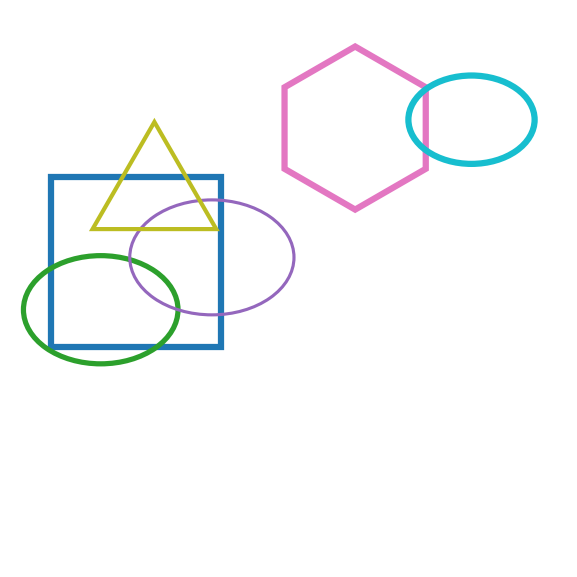[{"shape": "square", "thickness": 3, "radius": 0.73, "center": [0.235, 0.545]}, {"shape": "oval", "thickness": 2.5, "radius": 0.67, "center": [0.174, 0.463]}, {"shape": "oval", "thickness": 1.5, "radius": 0.71, "center": [0.367, 0.553]}, {"shape": "hexagon", "thickness": 3, "radius": 0.71, "center": [0.615, 0.777]}, {"shape": "triangle", "thickness": 2, "radius": 0.62, "center": [0.267, 0.664]}, {"shape": "oval", "thickness": 3, "radius": 0.55, "center": [0.816, 0.792]}]